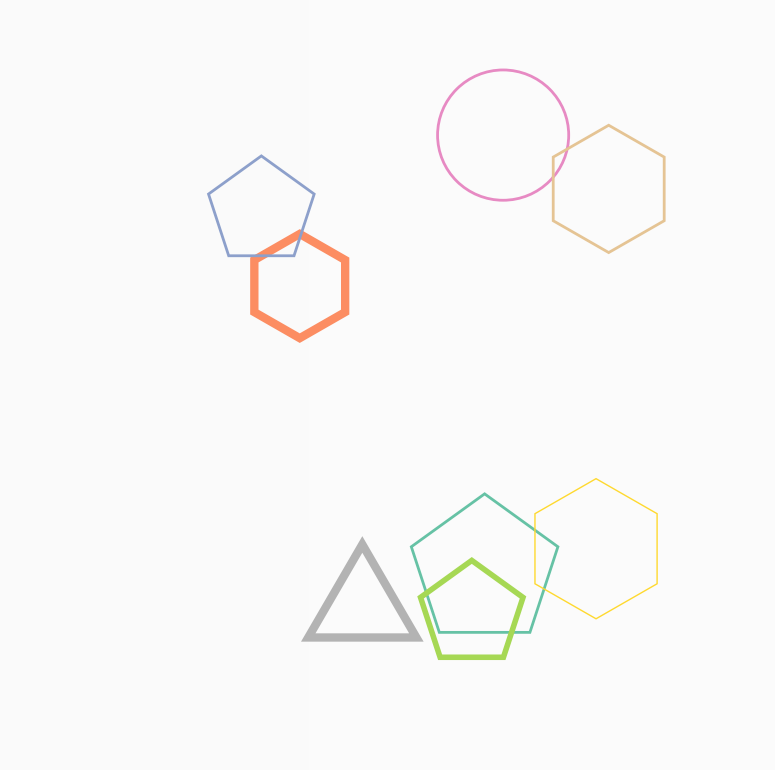[{"shape": "pentagon", "thickness": 1, "radius": 0.5, "center": [0.625, 0.259]}, {"shape": "hexagon", "thickness": 3, "radius": 0.34, "center": [0.387, 0.629]}, {"shape": "pentagon", "thickness": 1, "radius": 0.36, "center": [0.337, 0.726]}, {"shape": "circle", "thickness": 1, "radius": 0.42, "center": [0.649, 0.825]}, {"shape": "pentagon", "thickness": 2, "radius": 0.35, "center": [0.609, 0.203]}, {"shape": "hexagon", "thickness": 0.5, "radius": 0.45, "center": [0.769, 0.287]}, {"shape": "hexagon", "thickness": 1, "radius": 0.41, "center": [0.785, 0.755]}, {"shape": "triangle", "thickness": 3, "radius": 0.4, "center": [0.468, 0.212]}]